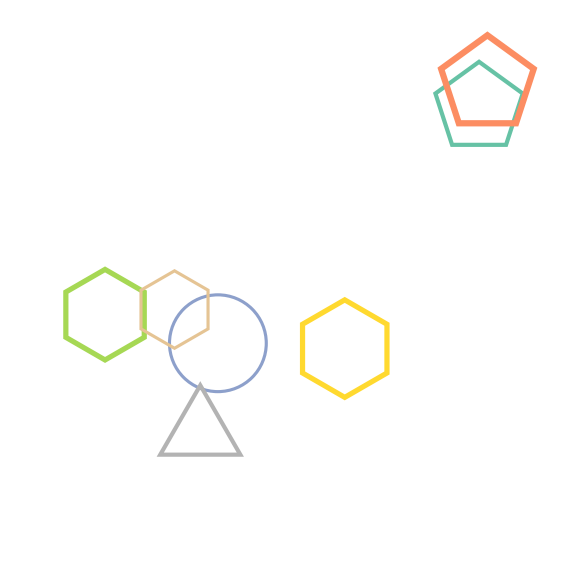[{"shape": "pentagon", "thickness": 2, "radius": 0.4, "center": [0.83, 0.813]}, {"shape": "pentagon", "thickness": 3, "radius": 0.42, "center": [0.844, 0.854]}, {"shape": "circle", "thickness": 1.5, "radius": 0.42, "center": [0.377, 0.405]}, {"shape": "hexagon", "thickness": 2.5, "radius": 0.39, "center": [0.182, 0.454]}, {"shape": "hexagon", "thickness": 2.5, "radius": 0.42, "center": [0.597, 0.395]}, {"shape": "hexagon", "thickness": 1.5, "radius": 0.34, "center": [0.302, 0.463]}, {"shape": "triangle", "thickness": 2, "radius": 0.4, "center": [0.347, 0.252]}]